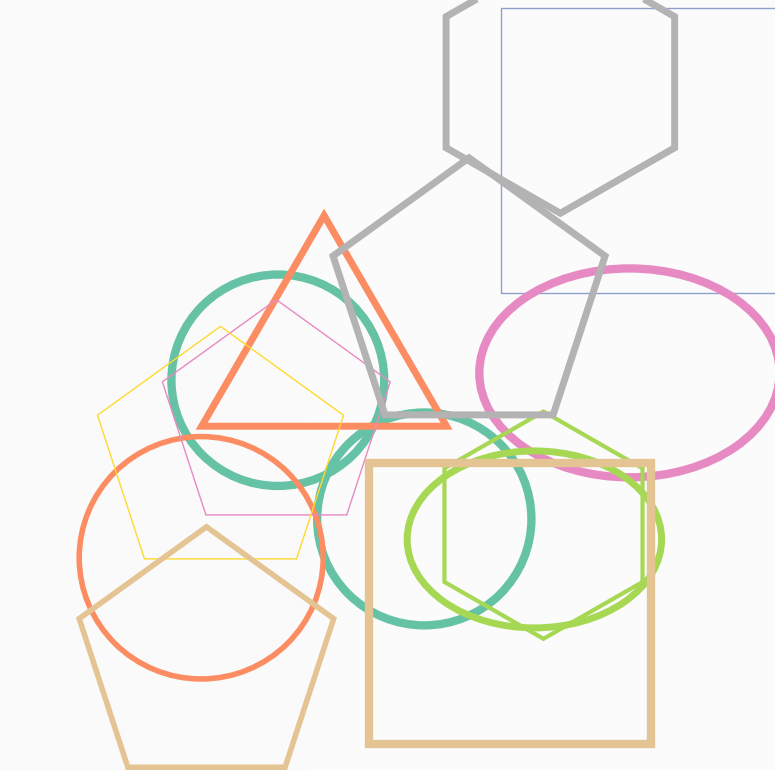[{"shape": "circle", "thickness": 3, "radius": 0.69, "center": [0.547, 0.326]}, {"shape": "circle", "thickness": 3, "radius": 0.69, "center": [0.358, 0.506]}, {"shape": "circle", "thickness": 2, "radius": 0.79, "center": [0.26, 0.276]}, {"shape": "triangle", "thickness": 2.5, "radius": 0.91, "center": [0.418, 0.538]}, {"shape": "square", "thickness": 0.5, "radius": 0.92, "center": [0.831, 0.804]}, {"shape": "pentagon", "thickness": 0.5, "radius": 0.77, "center": [0.357, 0.456]}, {"shape": "oval", "thickness": 3, "radius": 0.97, "center": [0.812, 0.516]}, {"shape": "hexagon", "thickness": 1.5, "radius": 0.74, "center": [0.701, 0.318]}, {"shape": "oval", "thickness": 2.5, "radius": 0.82, "center": [0.69, 0.299]}, {"shape": "pentagon", "thickness": 0.5, "radius": 0.83, "center": [0.285, 0.409]}, {"shape": "pentagon", "thickness": 2, "radius": 0.86, "center": [0.266, 0.143]}, {"shape": "square", "thickness": 3, "radius": 0.91, "center": [0.658, 0.216]}, {"shape": "hexagon", "thickness": 2.5, "radius": 0.85, "center": [0.723, 0.893]}, {"shape": "pentagon", "thickness": 2.5, "radius": 0.92, "center": [0.605, 0.611]}]